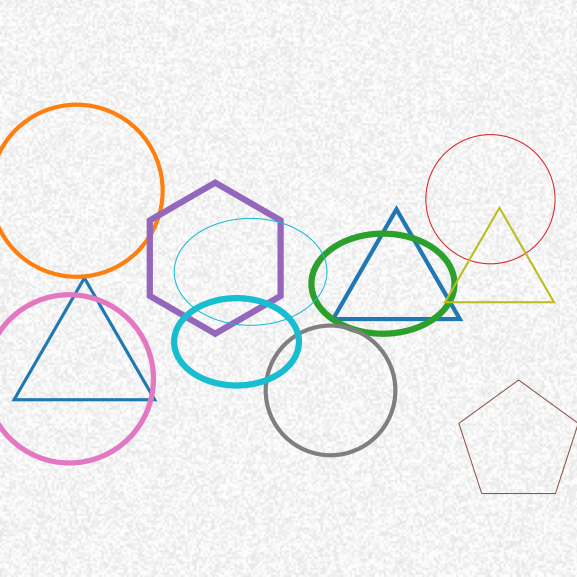[{"shape": "triangle", "thickness": 1.5, "radius": 0.7, "center": [0.146, 0.377]}, {"shape": "triangle", "thickness": 2, "radius": 0.63, "center": [0.686, 0.51]}, {"shape": "circle", "thickness": 2, "radius": 0.75, "center": [0.133, 0.669]}, {"shape": "oval", "thickness": 3, "radius": 0.62, "center": [0.663, 0.508]}, {"shape": "circle", "thickness": 0.5, "radius": 0.56, "center": [0.849, 0.654]}, {"shape": "hexagon", "thickness": 3, "radius": 0.65, "center": [0.373, 0.552]}, {"shape": "pentagon", "thickness": 0.5, "radius": 0.54, "center": [0.898, 0.232]}, {"shape": "circle", "thickness": 2.5, "radius": 0.73, "center": [0.12, 0.343]}, {"shape": "circle", "thickness": 2, "radius": 0.56, "center": [0.572, 0.323]}, {"shape": "triangle", "thickness": 1, "radius": 0.54, "center": [0.865, 0.53]}, {"shape": "oval", "thickness": 3, "radius": 0.54, "center": [0.41, 0.407]}, {"shape": "oval", "thickness": 0.5, "radius": 0.66, "center": [0.434, 0.528]}]